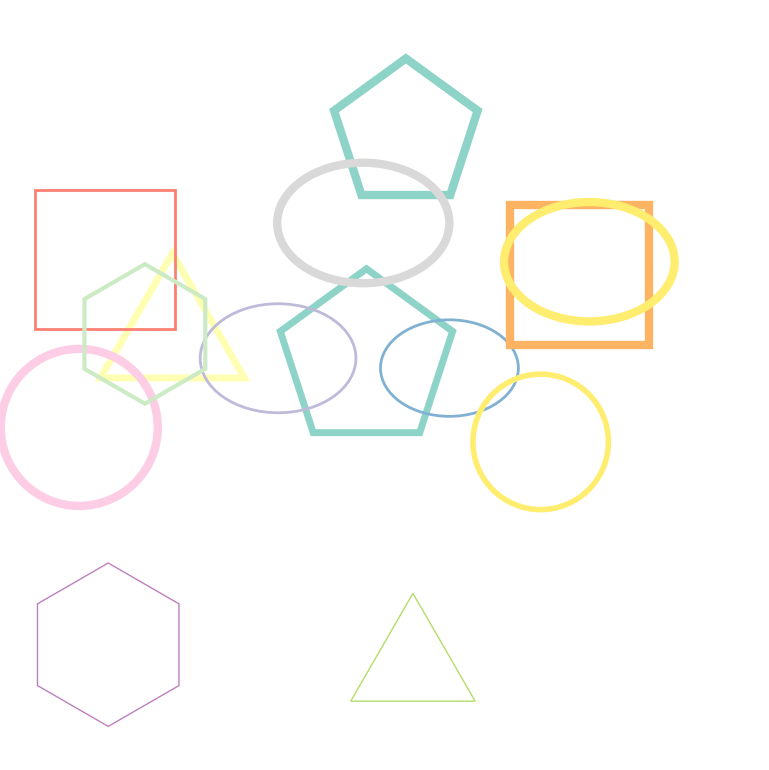[{"shape": "pentagon", "thickness": 2.5, "radius": 0.59, "center": [0.476, 0.533]}, {"shape": "pentagon", "thickness": 3, "radius": 0.49, "center": [0.527, 0.826]}, {"shape": "triangle", "thickness": 2.5, "radius": 0.54, "center": [0.224, 0.563]}, {"shape": "oval", "thickness": 1, "radius": 0.51, "center": [0.361, 0.535]}, {"shape": "square", "thickness": 1, "radius": 0.45, "center": [0.136, 0.663]}, {"shape": "oval", "thickness": 1, "radius": 0.45, "center": [0.584, 0.522]}, {"shape": "square", "thickness": 3, "radius": 0.45, "center": [0.753, 0.643]}, {"shape": "triangle", "thickness": 0.5, "radius": 0.47, "center": [0.536, 0.136]}, {"shape": "circle", "thickness": 3, "radius": 0.51, "center": [0.103, 0.445]}, {"shape": "oval", "thickness": 3, "radius": 0.56, "center": [0.472, 0.71]}, {"shape": "hexagon", "thickness": 0.5, "radius": 0.53, "center": [0.141, 0.163]}, {"shape": "hexagon", "thickness": 1.5, "radius": 0.45, "center": [0.188, 0.566]}, {"shape": "oval", "thickness": 3, "radius": 0.55, "center": [0.765, 0.66]}, {"shape": "circle", "thickness": 2, "radius": 0.44, "center": [0.702, 0.426]}]